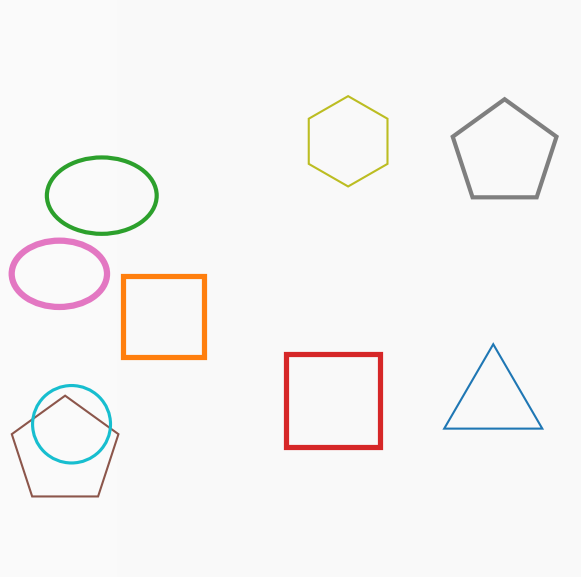[{"shape": "triangle", "thickness": 1, "radius": 0.49, "center": [0.849, 0.306]}, {"shape": "square", "thickness": 2.5, "radius": 0.35, "center": [0.282, 0.451]}, {"shape": "oval", "thickness": 2, "radius": 0.47, "center": [0.175, 0.66]}, {"shape": "square", "thickness": 2.5, "radius": 0.4, "center": [0.573, 0.305]}, {"shape": "pentagon", "thickness": 1, "radius": 0.48, "center": [0.112, 0.218]}, {"shape": "oval", "thickness": 3, "radius": 0.41, "center": [0.102, 0.525]}, {"shape": "pentagon", "thickness": 2, "radius": 0.47, "center": [0.868, 0.733]}, {"shape": "hexagon", "thickness": 1, "radius": 0.39, "center": [0.599, 0.754]}, {"shape": "circle", "thickness": 1.5, "radius": 0.34, "center": [0.123, 0.264]}]